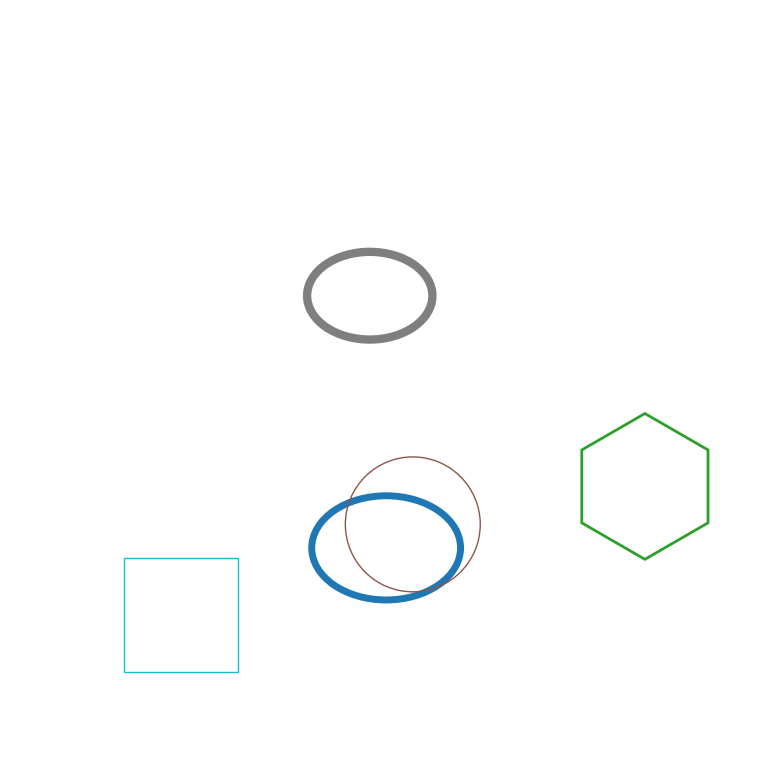[{"shape": "oval", "thickness": 2.5, "radius": 0.48, "center": [0.501, 0.288]}, {"shape": "hexagon", "thickness": 1, "radius": 0.47, "center": [0.838, 0.368]}, {"shape": "circle", "thickness": 0.5, "radius": 0.44, "center": [0.536, 0.319]}, {"shape": "oval", "thickness": 3, "radius": 0.41, "center": [0.48, 0.616]}, {"shape": "square", "thickness": 0.5, "radius": 0.37, "center": [0.236, 0.202]}]